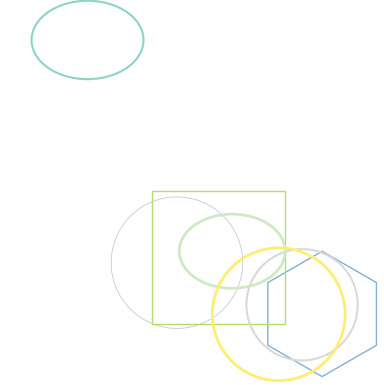[{"shape": "oval", "thickness": 1.5, "radius": 0.73, "center": [0.227, 0.896]}, {"shape": "circle", "thickness": 0.5, "radius": 0.85, "center": [0.46, 0.318]}, {"shape": "hexagon", "thickness": 1, "radius": 0.81, "center": [0.837, 0.185]}, {"shape": "square", "thickness": 1, "radius": 0.86, "center": [0.568, 0.331]}, {"shape": "circle", "thickness": 1.5, "radius": 0.72, "center": [0.785, 0.208]}, {"shape": "oval", "thickness": 2, "radius": 0.69, "center": [0.603, 0.348]}, {"shape": "circle", "thickness": 2, "radius": 0.86, "center": [0.724, 0.184]}]